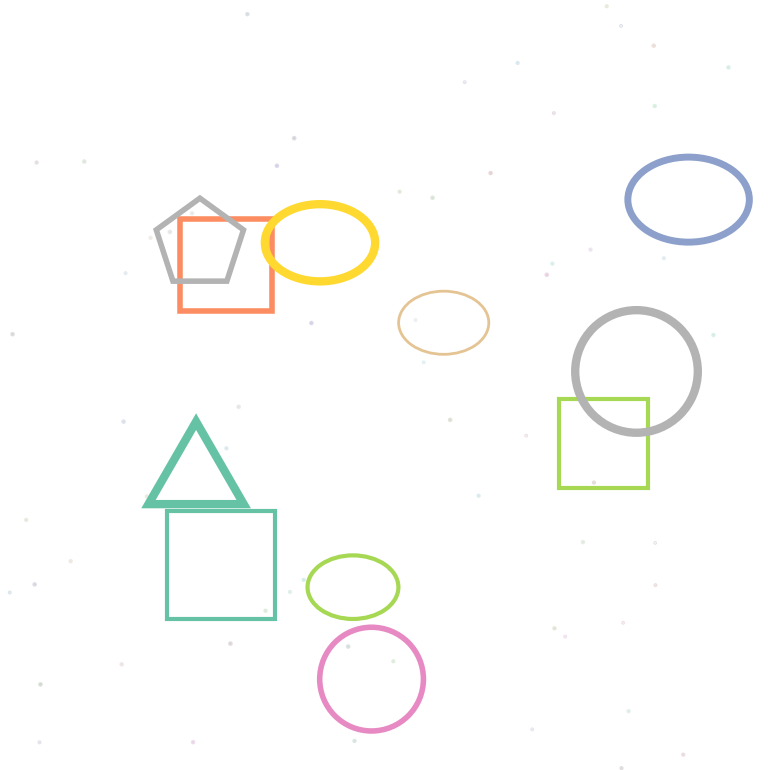[{"shape": "square", "thickness": 1.5, "radius": 0.35, "center": [0.286, 0.267]}, {"shape": "triangle", "thickness": 3, "radius": 0.36, "center": [0.255, 0.381]}, {"shape": "square", "thickness": 2, "radius": 0.3, "center": [0.293, 0.655]}, {"shape": "oval", "thickness": 2.5, "radius": 0.39, "center": [0.894, 0.741]}, {"shape": "circle", "thickness": 2, "radius": 0.34, "center": [0.483, 0.118]}, {"shape": "oval", "thickness": 1.5, "radius": 0.29, "center": [0.458, 0.237]}, {"shape": "square", "thickness": 1.5, "radius": 0.29, "center": [0.783, 0.424]}, {"shape": "oval", "thickness": 3, "radius": 0.36, "center": [0.416, 0.685]}, {"shape": "oval", "thickness": 1, "radius": 0.29, "center": [0.576, 0.581]}, {"shape": "pentagon", "thickness": 2, "radius": 0.3, "center": [0.26, 0.683]}, {"shape": "circle", "thickness": 3, "radius": 0.4, "center": [0.827, 0.518]}]